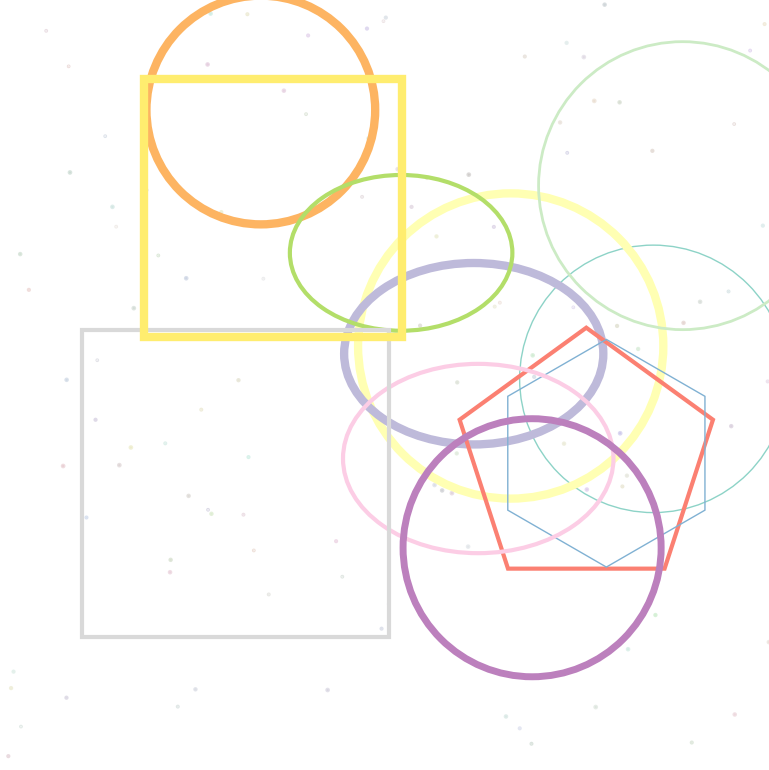[{"shape": "circle", "thickness": 0.5, "radius": 0.87, "center": [0.849, 0.508]}, {"shape": "circle", "thickness": 3, "radius": 0.99, "center": [0.663, 0.551]}, {"shape": "oval", "thickness": 3, "radius": 0.84, "center": [0.615, 0.541]}, {"shape": "pentagon", "thickness": 1.5, "radius": 0.86, "center": [0.761, 0.401]}, {"shape": "hexagon", "thickness": 0.5, "radius": 0.74, "center": [0.787, 0.411]}, {"shape": "circle", "thickness": 3, "radius": 0.74, "center": [0.339, 0.857]}, {"shape": "oval", "thickness": 1.5, "radius": 0.72, "center": [0.521, 0.672]}, {"shape": "oval", "thickness": 1.5, "radius": 0.88, "center": [0.621, 0.405]}, {"shape": "square", "thickness": 1.5, "radius": 1.0, "center": [0.305, 0.372]}, {"shape": "circle", "thickness": 2.5, "radius": 0.84, "center": [0.691, 0.289]}, {"shape": "circle", "thickness": 1, "radius": 0.94, "center": [0.886, 0.759]}, {"shape": "square", "thickness": 3, "radius": 0.84, "center": [0.354, 0.73]}]